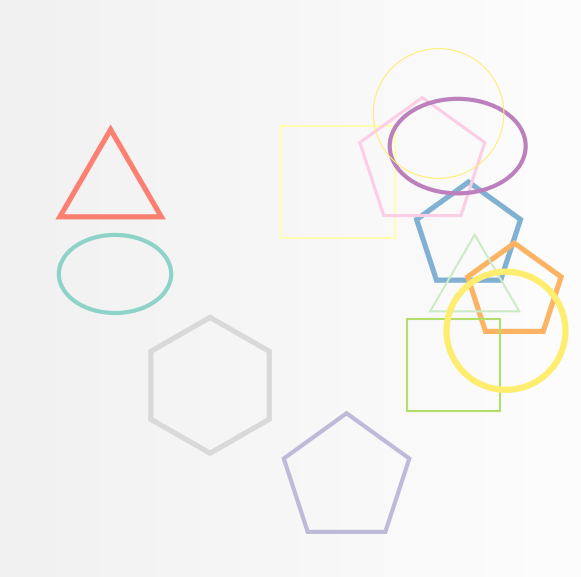[{"shape": "oval", "thickness": 2, "radius": 0.48, "center": [0.198, 0.525]}, {"shape": "square", "thickness": 1, "radius": 0.49, "center": [0.582, 0.684]}, {"shape": "pentagon", "thickness": 2, "radius": 0.57, "center": [0.596, 0.17]}, {"shape": "triangle", "thickness": 2.5, "radius": 0.5, "center": [0.19, 0.674]}, {"shape": "pentagon", "thickness": 2.5, "radius": 0.47, "center": [0.806, 0.59]}, {"shape": "pentagon", "thickness": 2.5, "radius": 0.42, "center": [0.885, 0.494]}, {"shape": "square", "thickness": 1, "radius": 0.4, "center": [0.78, 0.367]}, {"shape": "pentagon", "thickness": 1.5, "radius": 0.56, "center": [0.727, 0.717]}, {"shape": "hexagon", "thickness": 2.5, "radius": 0.59, "center": [0.361, 0.332]}, {"shape": "oval", "thickness": 2, "radius": 0.58, "center": [0.787, 0.746]}, {"shape": "triangle", "thickness": 1, "radius": 0.44, "center": [0.817, 0.504]}, {"shape": "circle", "thickness": 0.5, "radius": 0.56, "center": [0.755, 0.803]}, {"shape": "circle", "thickness": 3, "radius": 0.51, "center": [0.871, 0.426]}]